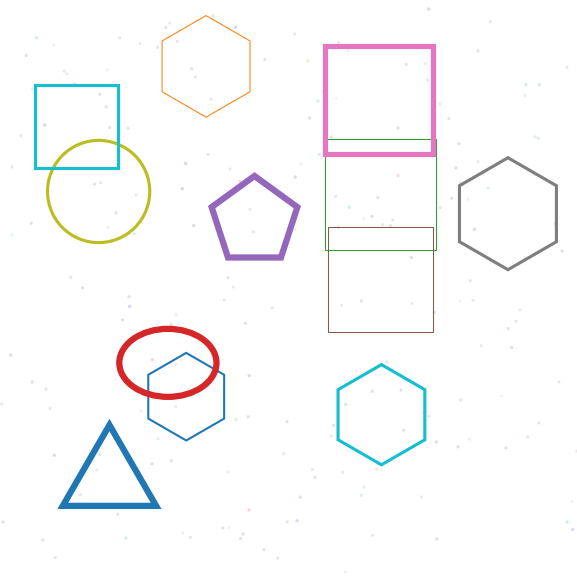[{"shape": "triangle", "thickness": 3, "radius": 0.47, "center": [0.19, 0.17]}, {"shape": "hexagon", "thickness": 1, "radius": 0.38, "center": [0.322, 0.312]}, {"shape": "hexagon", "thickness": 0.5, "radius": 0.44, "center": [0.357, 0.884]}, {"shape": "square", "thickness": 0.5, "radius": 0.48, "center": [0.659, 0.663]}, {"shape": "oval", "thickness": 3, "radius": 0.42, "center": [0.291, 0.371]}, {"shape": "pentagon", "thickness": 3, "radius": 0.39, "center": [0.441, 0.616]}, {"shape": "square", "thickness": 0.5, "radius": 0.45, "center": [0.659, 0.515]}, {"shape": "square", "thickness": 2.5, "radius": 0.47, "center": [0.656, 0.826]}, {"shape": "hexagon", "thickness": 1.5, "radius": 0.48, "center": [0.88, 0.629]}, {"shape": "circle", "thickness": 1.5, "radius": 0.44, "center": [0.171, 0.668]}, {"shape": "hexagon", "thickness": 1.5, "radius": 0.43, "center": [0.661, 0.281]}, {"shape": "square", "thickness": 1.5, "radius": 0.36, "center": [0.132, 0.78]}]